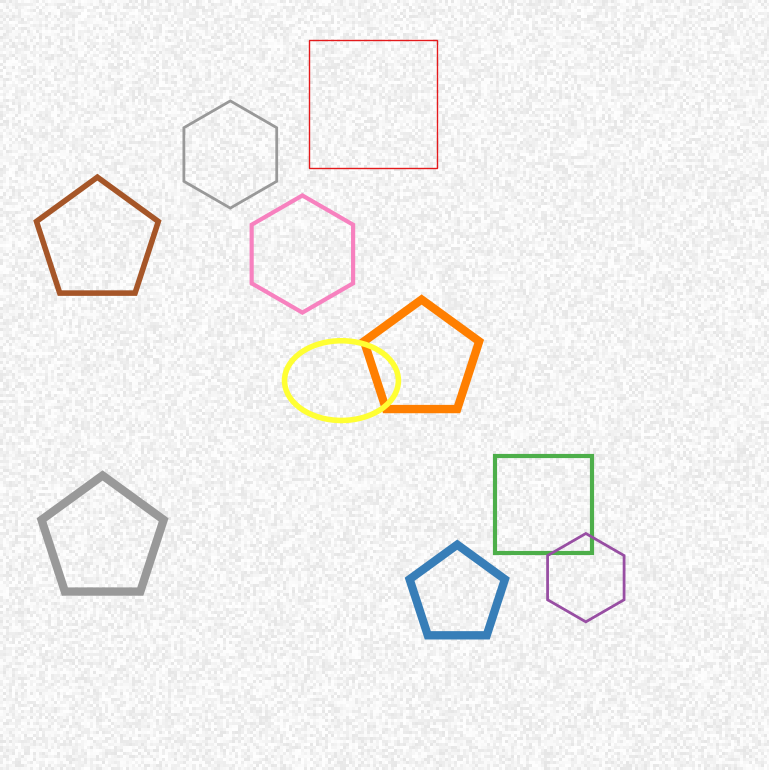[{"shape": "square", "thickness": 0.5, "radius": 0.42, "center": [0.484, 0.865]}, {"shape": "pentagon", "thickness": 3, "radius": 0.33, "center": [0.594, 0.228]}, {"shape": "square", "thickness": 1.5, "radius": 0.31, "center": [0.705, 0.345]}, {"shape": "hexagon", "thickness": 1, "radius": 0.29, "center": [0.761, 0.25]}, {"shape": "pentagon", "thickness": 3, "radius": 0.39, "center": [0.548, 0.532]}, {"shape": "oval", "thickness": 2, "radius": 0.37, "center": [0.443, 0.506]}, {"shape": "pentagon", "thickness": 2, "radius": 0.42, "center": [0.126, 0.687]}, {"shape": "hexagon", "thickness": 1.5, "radius": 0.38, "center": [0.393, 0.67]}, {"shape": "pentagon", "thickness": 3, "radius": 0.42, "center": [0.133, 0.299]}, {"shape": "hexagon", "thickness": 1, "radius": 0.35, "center": [0.299, 0.799]}]